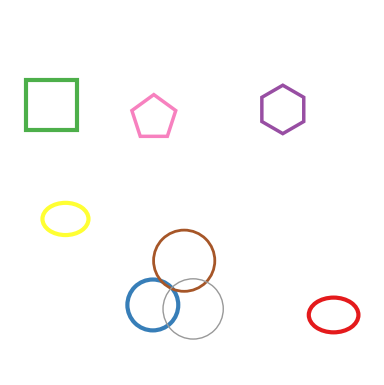[{"shape": "oval", "thickness": 3, "radius": 0.32, "center": [0.867, 0.182]}, {"shape": "circle", "thickness": 3, "radius": 0.33, "center": [0.397, 0.208]}, {"shape": "square", "thickness": 3, "radius": 0.33, "center": [0.134, 0.726]}, {"shape": "hexagon", "thickness": 2.5, "radius": 0.31, "center": [0.735, 0.716]}, {"shape": "oval", "thickness": 3, "radius": 0.3, "center": [0.17, 0.431]}, {"shape": "circle", "thickness": 2, "radius": 0.4, "center": [0.478, 0.323]}, {"shape": "pentagon", "thickness": 2.5, "radius": 0.3, "center": [0.4, 0.694]}, {"shape": "circle", "thickness": 1, "radius": 0.39, "center": [0.502, 0.198]}]